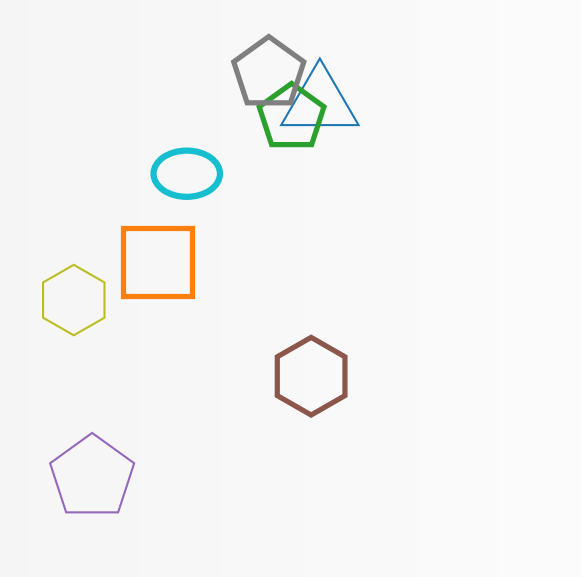[{"shape": "triangle", "thickness": 1, "radius": 0.38, "center": [0.55, 0.821]}, {"shape": "square", "thickness": 2.5, "radius": 0.29, "center": [0.271, 0.546]}, {"shape": "pentagon", "thickness": 2.5, "radius": 0.29, "center": [0.502, 0.796]}, {"shape": "pentagon", "thickness": 1, "radius": 0.38, "center": [0.159, 0.173]}, {"shape": "hexagon", "thickness": 2.5, "radius": 0.34, "center": [0.535, 0.348]}, {"shape": "pentagon", "thickness": 2.5, "radius": 0.32, "center": [0.462, 0.872]}, {"shape": "hexagon", "thickness": 1, "radius": 0.31, "center": [0.127, 0.48]}, {"shape": "oval", "thickness": 3, "radius": 0.29, "center": [0.321, 0.698]}]